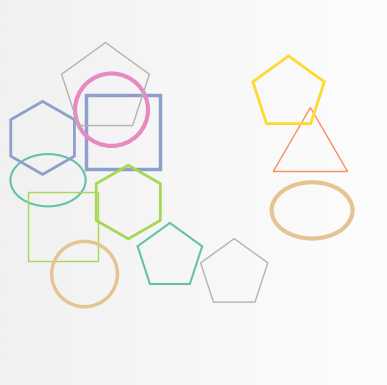[{"shape": "pentagon", "thickness": 1.5, "radius": 0.44, "center": [0.438, 0.333]}, {"shape": "oval", "thickness": 1.5, "radius": 0.49, "center": [0.124, 0.532]}, {"shape": "triangle", "thickness": 1, "radius": 0.55, "center": [0.801, 0.61]}, {"shape": "square", "thickness": 2.5, "radius": 0.48, "center": [0.317, 0.656]}, {"shape": "hexagon", "thickness": 2, "radius": 0.47, "center": [0.11, 0.642]}, {"shape": "circle", "thickness": 3, "radius": 0.47, "center": [0.288, 0.715]}, {"shape": "hexagon", "thickness": 2, "radius": 0.48, "center": [0.331, 0.475]}, {"shape": "square", "thickness": 1, "radius": 0.45, "center": [0.163, 0.412]}, {"shape": "pentagon", "thickness": 2, "radius": 0.49, "center": [0.745, 0.757]}, {"shape": "circle", "thickness": 2.5, "radius": 0.42, "center": [0.218, 0.288]}, {"shape": "oval", "thickness": 3, "radius": 0.52, "center": [0.805, 0.454]}, {"shape": "pentagon", "thickness": 1, "radius": 0.6, "center": [0.272, 0.77]}, {"shape": "pentagon", "thickness": 1, "radius": 0.46, "center": [0.604, 0.289]}]